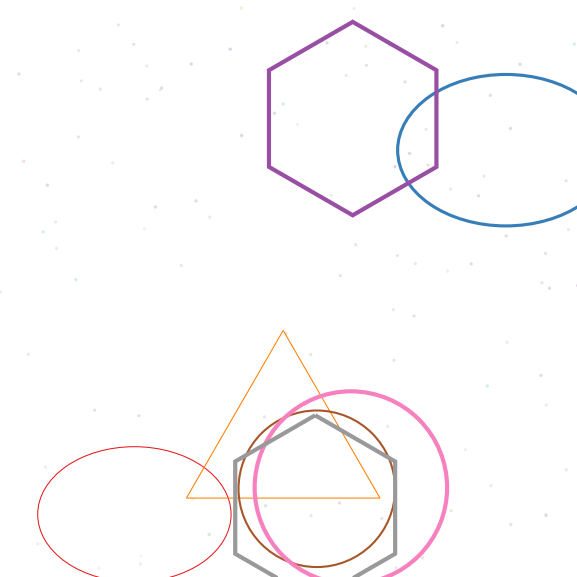[{"shape": "oval", "thickness": 0.5, "radius": 0.84, "center": [0.233, 0.108]}, {"shape": "oval", "thickness": 1.5, "radius": 0.94, "center": [0.876, 0.739]}, {"shape": "hexagon", "thickness": 2, "radius": 0.84, "center": [0.611, 0.794]}, {"shape": "triangle", "thickness": 0.5, "radius": 0.97, "center": [0.49, 0.233]}, {"shape": "circle", "thickness": 1, "radius": 0.68, "center": [0.549, 0.153]}, {"shape": "circle", "thickness": 2, "radius": 0.83, "center": [0.608, 0.155]}, {"shape": "hexagon", "thickness": 2, "radius": 0.8, "center": [0.546, 0.12]}]